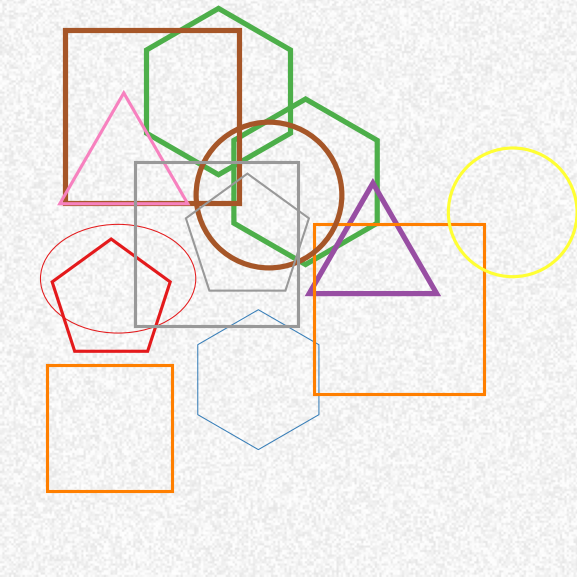[{"shape": "oval", "thickness": 0.5, "radius": 0.67, "center": [0.205, 0.517]}, {"shape": "pentagon", "thickness": 1.5, "radius": 0.54, "center": [0.192, 0.478]}, {"shape": "hexagon", "thickness": 0.5, "radius": 0.61, "center": [0.447, 0.342]}, {"shape": "hexagon", "thickness": 2.5, "radius": 0.72, "center": [0.529, 0.684]}, {"shape": "hexagon", "thickness": 2.5, "radius": 0.72, "center": [0.378, 0.841]}, {"shape": "triangle", "thickness": 2.5, "radius": 0.64, "center": [0.646, 0.555]}, {"shape": "square", "thickness": 1.5, "radius": 0.54, "center": [0.19, 0.258]}, {"shape": "square", "thickness": 1.5, "radius": 0.74, "center": [0.691, 0.463]}, {"shape": "circle", "thickness": 1.5, "radius": 0.56, "center": [0.888, 0.631]}, {"shape": "square", "thickness": 2.5, "radius": 0.75, "center": [0.263, 0.797]}, {"shape": "circle", "thickness": 2.5, "radius": 0.63, "center": [0.466, 0.661]}, {"shape": "triangle", "thickness": 1.5, "radius": 0.64, "center": [0.214, 0.71]}, {"shape": "pentagon", "thickness": 1, "radius": 0.56, "center": [0.428, 0.587]}, {"shape": "square", "thickness": 1.5, "radius": 0.71, "center": [0.375, 0.577]}]